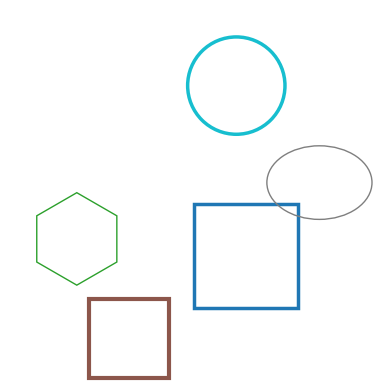[{"shape": "square", "thickness": 2.5, "radius": 0.68, "center": [0.639, 0.336]}, {"shape": "hexagon", "thickness": 1, "radius": 0.6, "center": [0.199, 0.379]}, {"shape": "square", "thickness": 3, "radius": 0.51, "center": [0.335, 0.121]}, {"shape": "oval", "thickness": 1, "radius": 0.68, "center": [0.83, 0.526]}, {"shape": "circle", "thickness": 2.5, "radius": 0.63, "center": [0.614, 0.778]}]